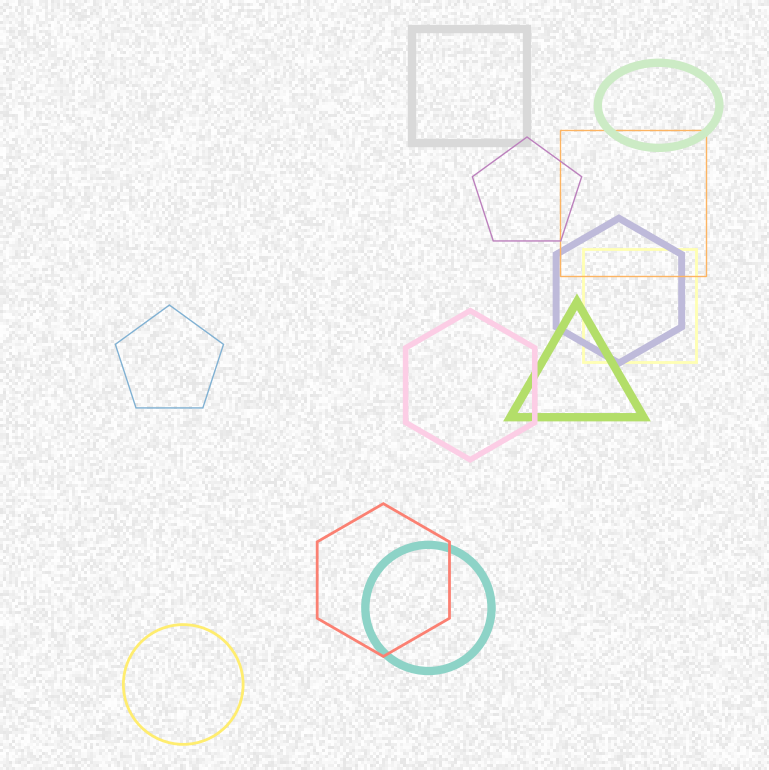[{"shape": "circle", "thickness": 3, "radius": 0.41, "center": [0.556, 0.21]}, {"shape": "square", "thickness": 1, "radius": 0.37, "center": [0.83, 0.603]}, {"shape": "hexagon", "thickness": 2.5, "radius": 0.47, "center": [0.804, 0.622]}, {"shape": "hexagon", "thickness": 1, "radius": 0.5, "center": [0.498, 0.247]}, {"shape": "pentagon", "thickness": 0.5, "radius": 0.37, "center": [0.22, 0.53]}, {"shape": "square", "thickness": 0.5, "radius": 0.47, "center": [0.822, 0.737]}, {"shape": "triangle", "thickness": 3, "radius": 0.5, "center": [0.749, 0.508]}, {"shape": "hexagon", "thickness": 2, "radius": 0.48, "center": [0.611, 0.5]}, {"shape": "square", "thickness": 3, "radius": 0.37, "center": [0.61, 0.888]}, {"shape": "pentagon", "thickness": 0.5, "radius": 0.37, "center": [0.684, 0.747]}, {"shape": "oval", "thickness": 3, "radius": 0.39, "center": [0.855, 0.863]}, {"shape": "circle", "thickness": 1, "radius": 0.39, "center": [0.238, 0.111]}]